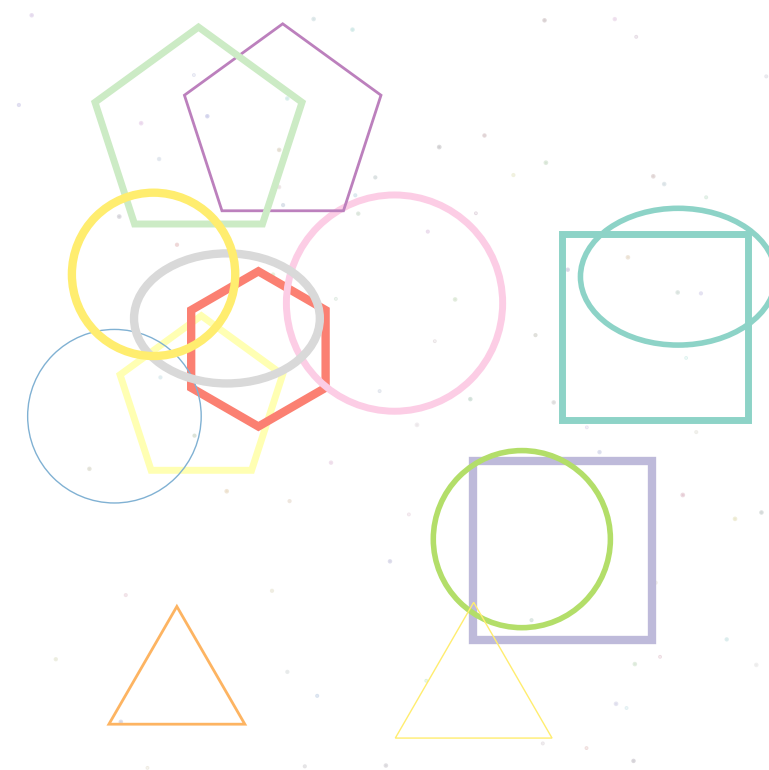[{"shape": "oval", "thickness": 2, "radius": 0.63, "center": [0.881, 0.641]}, {"shape": "square", "thickness": 2.5, "radius": 0.6, "center": [0.85, 0.575]}, {"shape": "pentagon", "thickness": 2.5, "radius": 0.55, "center": [0.261, 0.479]}, {"shape": "square", "thickness": 3, "radius": 0.58, "center": [0.73, 0.285]}, {"shape": "hexagon", "thickness": 3, "radius": 0.5, "center": [0.336, 0.547]}, {"shape": "circle", "thickness": 0.5, "radius": 0.56, "center": [0.149, 0.459]}, {"shape": "triangle", "thickness": 1, "radius": 0.51, "center": [0.23, 0.11]}, {"shape": "circle", "thickness": 2, "radius": 0.57, "center": [0.678, 0.3]}, {"shape": "circle", "thickness": 2.5, "radius": 0.7, "center": [0.512, 0.606]}, {"shape": "oval", "thickness": 3, "radius": 0.6, "center": [0.295, 0.586]}, {"shape": "pentagon", "thickness": 1, "radius": 0.67, "center": [0.367, 0.835]}, {"shape": "pentagon", "thickness": 2.5, "radius": 0.71, "center": [0.258, 0.823]}, {"shape": "triangle", "thickness": 0.5, "radius": 0.59, "center": [0.615, 0.1]}, {"shape": "circle", "thickness": 3, "radius": 0.53, "center": [0.199, 0.644]}]